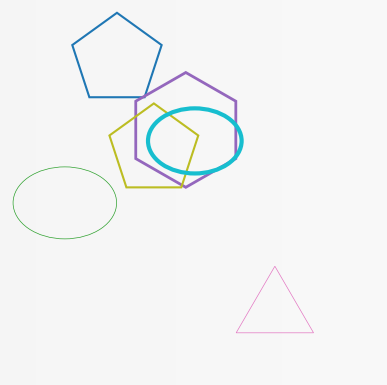[{"shape": "pentagon", "thickness": 1.5, "radius": 0.61, "center": [0.302, 0.846]}, {"shape": "oval", "thickness": 0.5, "radius": 0.67, "center": [0.167, 0.473]}, {"shape": "hexagon", "thickness": 2, "radius": 0.75, "center": [0.479, 0.663]}, {"shape": "triangle", "thickness": 0.5, "radius": 0.58, "center": [0.709, 0.193]}, {"shape": "pentagon", "thickness": 1.5, "radius": 0.6, "center": [0.397, 0.611]}, {"shape": "oval", "thickness": 3, "radius": 0.6, "center": [0.503, 0.634]}]